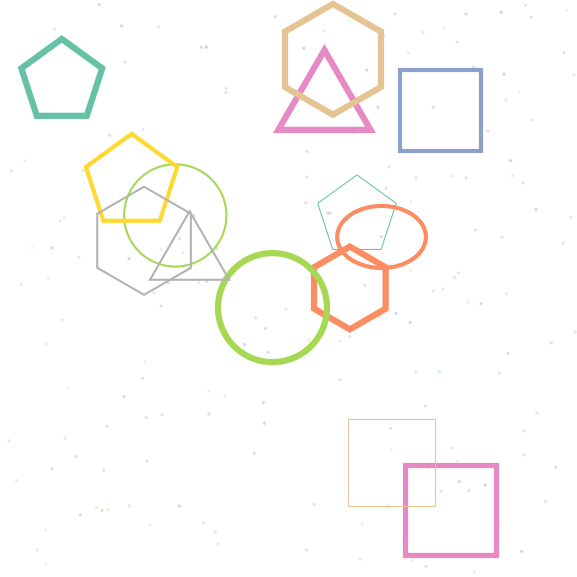[{"shape": "pentagon", "thickness": 0.5, "radius": 0.36, "center": [0.618, 0.625]}, {"shape": "pentagon", "thickness": 3, "radius": 0.37, "center": [0.107, 0.858]}, {"shape": "hexagon", "thickness": 3, "radius": 0.36, "center": [0.606, 0.5]}, {"shape": "oval", "thickness": 2, "radius": 0.38, "center": [0.661, 0.589]}, {"shape": "square", "thickness": 2, "radius": 0.35, "center": [0.763, 0.808]}, {"shape": "triangle", "thickness": 3, "radius": 0.46, "center": [0.562, 0.82]}, {"shape": "square", "thickness": 2.5, "radius": 0.39, "center": [0.78, 0.116]}, {"shape": "circle", "thickness": 1, "radius": 0.44, "center": [0.303, 0.626]}, {"shape": "circle", "thickness": 3, "radius": 0.47, "center": [0.472, 0.466]}, {"shape": "pentagon", "thickness": 2, "radius": 0.42, "center": [0.228, 0.684]}, {"shape": "square", "thickness": 0.5, "radius": 0.38, "center": [0.679, 0.197]}, {"shape": "hexagon", "thickness": 3, "radius": 0.48, "center": [0.577, 0.896]}, {"shape": "triangle", "thickness": 1, "radius": 0.4, "center": [0.328, 0.554]}, {"shape": "hexagon", "thickness": 1, "radius": 0.47, "center": [0.249, 0.582]}]